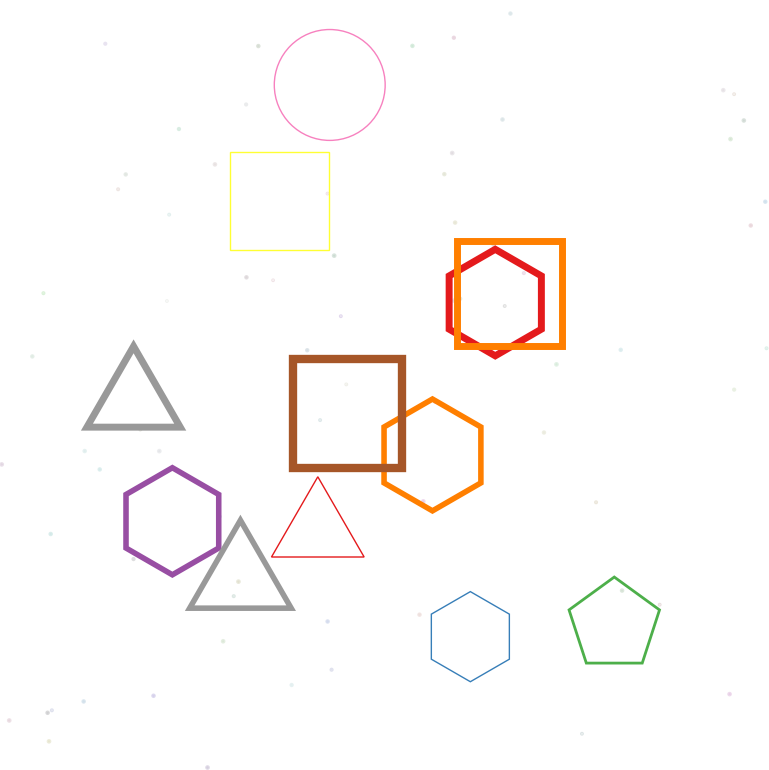[{"shape": "triangle", "thickness": 0.5, "radius": 0.35, "center": [0.413, 0.311]}, {"shape": "hexagon", "thickness": 2.5, "radius": 0.35, "center": [0.643, 0.607]}, {"shape": "hexagon", "thickness": 0.5, "radius": 0.29, "center": [0.611, 0.173]}, {"shape": "pentagon", "thickness": 1, "radius": 0.31, "center": [0.798, 0.189]}, {"shape": "hexagon", "thickness": 2, "radius": 0.35, "center": [0.224, 0.323]}, {"shape": "square", "thickness": 2.5, "radius": 0.34, "center": [0.662, 0.619]}, {"shape": "hexagon", "thickness": 2, "radius": 0.36, "center": [0.562, 0.409]}, {"shape": "square", "thickness": 0.5, "radius": 0.32, "center": [0.363, 0.739]}, {"shape": "square", "thickness": 3, "radius": 0.36, "center": [0.452, 0.463]}, {"shape": "circle", "thickness": 0.5, "radius": 0.36, "center": [0.428, 0.89]}, {"shape": "triangle", "thickness": 2.5, "radius": 0.35, "center": [0.173, 0.48]}, {"shape": "triangle", "thickness": 2, "radius": 0.38, "center": [0.312, 0.248]}]